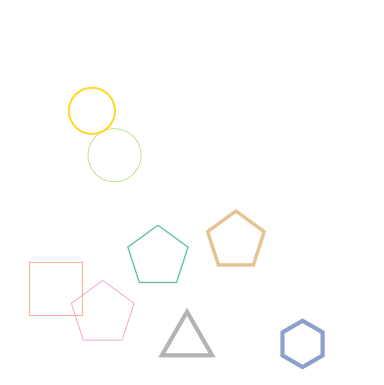[{"shape": "pentagon", "thickness": 1, "radius": 0.41, "center": [0.41, 0.333]}, {"shape": "square", "thickness": 0.5, "radius": 0.34, "center": [0.144, 0.251]}, {"shape": "hexagon", "thickness": 3, "radius": 0.3, "center": [0.786, 0.107]}, {"shape": "pentagon", "thickness": 0.5, "radius": 0.43, "center": [0.267, 0.186]}, {"shape": "circle", "thickness": 0.5, "radius": 0.34, "center": [0.297, 0.597]}, {"shape": "circle", "thickness": 1.5, "radius": 0.3, "center": [0.239, 0.712]}, {"shape": "pentagon", "thickness": 2.5, "radius": 0.39, "center": [0.613, 0.374]}, {"shape": "triangle", "thickness": 3, "radius": 0.38, "center": [0.486, 0.115]}]